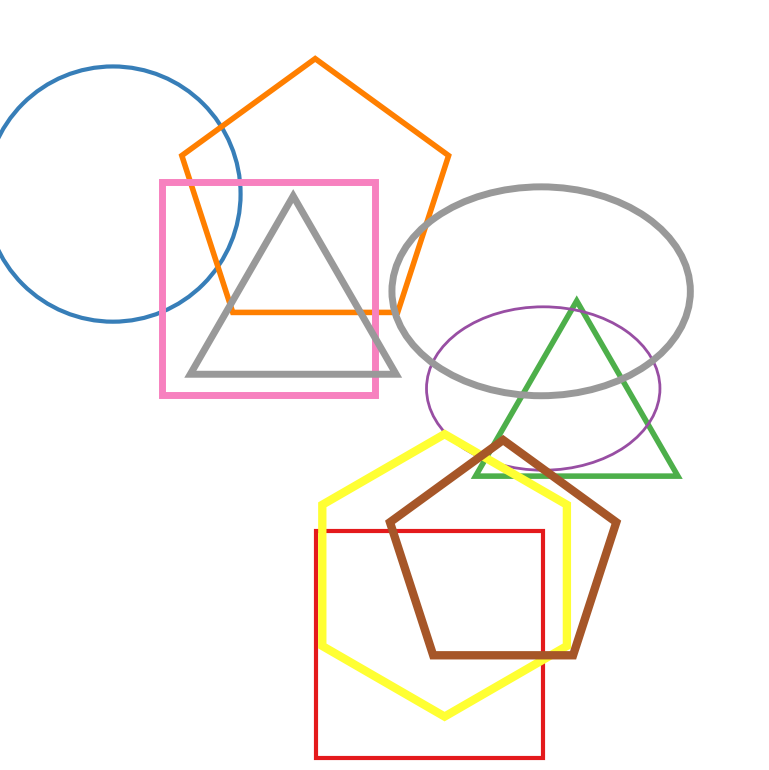[{"shape": "square", "thickness": 1.5, "radius": 0.74, "center": [0.558, 0.163]}, {"shape": "circle", "thickness": 1.5, "radius": 0.83, "center": [0.147, 0.748]}, {"shape": "triangle", "thickness": 2, "radius": 0.76, "center": [0.749, 0.458]}, {"shape": "oval", "thickness": 1, "radius": 0.76, "center": [0.705, 0.495]}, {"shape": "pentagon", "thickness": 2, "radius": 0.91, "center": [0.409, 0.742]}, {"shape": "hexagon", "thickness": 3, "radius": 0.92, "center": [0.577, 0.253]}, {"shape": "pentagon", "thickness": 3, "radius": 0.77, "center": [0.653, 0.274]}, {"shape": "square", "thickness": 2.5, "radius": 0.69, "center": [0.349, 0.625]}, {"shape": "triangle", "thickness": 2.5, "radius": 0.77, "center": [0.381, 0.591]}, {"shape": "oval", "thickness": 2.5, "radius": 0.97, "center": [0.703, 0.622]}]